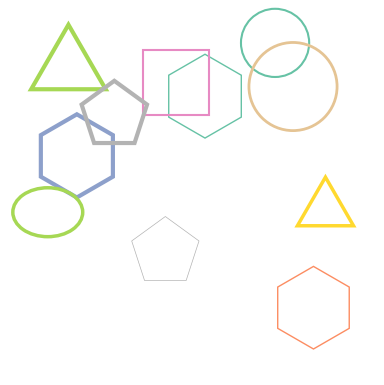[{"shape": "hexagon", "thickness": 1, "radius": 0.54, "center": [0.532, 0.75]}, {"shape": "circle", "thickness": 1.5, "radius": 0.44, "center": [0.714, 0.889]}, {"shape": "hexagon", "thickness": 1, "radius": 0.54, "center": [0.814, 0.201]}, {"shape": "hexagon", "thickness": 3, "radius": 0.54, "center": [0.2, 0.595]}, {"shape": "square", "thickness": 1.5, "radius": 0.43, "center": [0.457, 0.785]}, {"shape": "triangle", "thickness": 3, "radius": 0.56, "center": [0.178, 0.824]}, {"shape": "oval", "thickness": 2.5, "radius": 0.45, "center": [0.124, 0.449]}, {"shape": "triangle", "thickness": 2.5, "radius": 0.42, "center": [0.845, 0.456]}, {"shape": "circle", "thickness": 2, "radius": 0.57, "center": [0.761, 0.775]}, {"shape": "pentagon", "thickness": 3, "radius": 0.45, "center": [0.297, 0.701]}, {"shape": "pentagon", "thickness": 0.5, "radius": 0.46, "center": [0.429, 0.346]}]